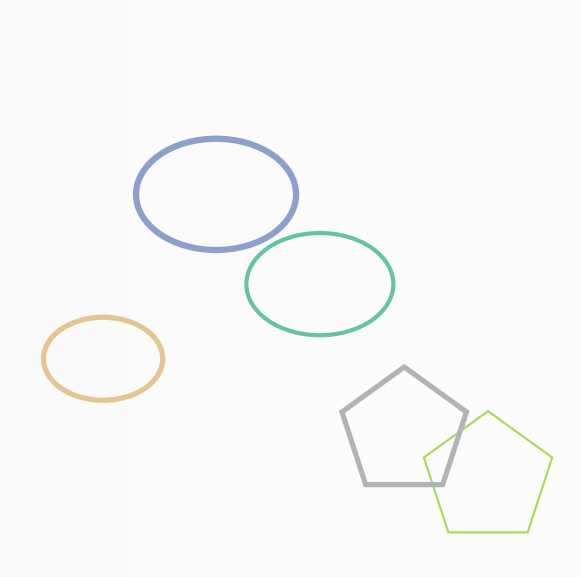[{"shape": "oval", "thickness": 2, "radius": 0.63, "center": [0.55, 0.507]}, {"shape": "oval", "thickness": 3, "radius": 0.69, "center": [0.372, 0.663]}, {"shape": "pentagon", "thickness": 1, "radius": 0.58, "center": [0.84, 0.171]}, {"shape": "oval", "thickness": 2.5, "radius": 0.51, "center": [0.177, 0.378]}, {"shape": "pentagon", "thickness": 2.5, "radius": 0.56, "center": [0.695, 0.251]}]